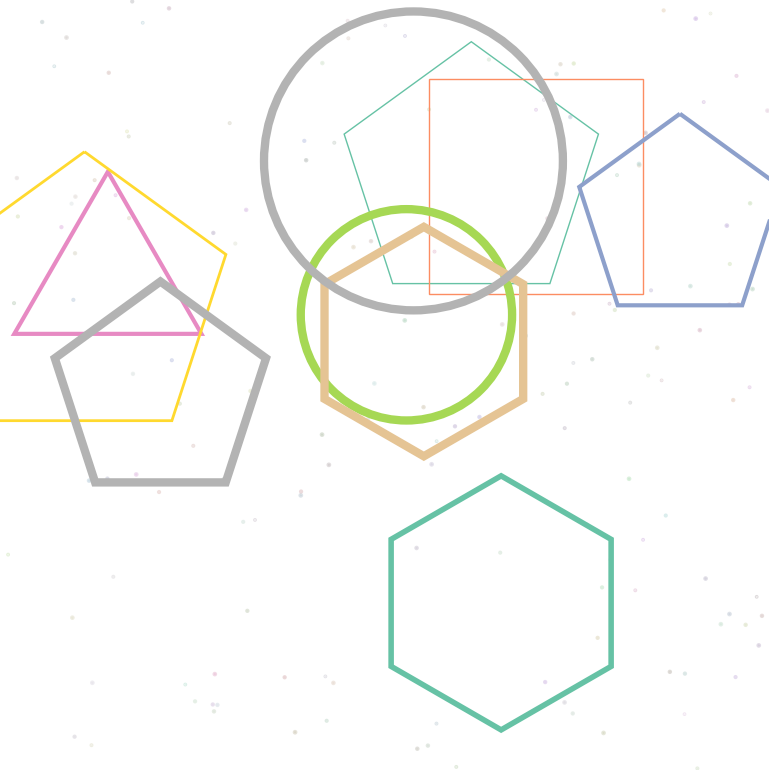[{"shape": "hexagon", "thickness": 2, "radius": 0.82, "center": [0.651, 0.217]}, {"shape": "pentagon", "thickness": 0.5, "radius": 0.87, "center": [0.612, 0.772]}, {"shape": "square", "thickness": 0.5, "radius": 0.7, "center": [0.696, 0.758]}, {"shape": "pentagon", "thickness": 1.5, "radius": 0.69, "center": [0.883, 0.715]}, {"shape": "triangle", "thickness": 1.5, "radius": 0.7, "center": [0.14, 0.637]}, {"shape": "circle", "thickness": 3, "radius": 0.69, "center": [0.528, 0.591]}, {"shape": "pentagon", "thickness": 1, "radius": 0.97, "center": [0.11, 0.61]}, {"shape": "hexagon", "thickness": 3, "radius": 0.74, "center": [0.55, 0.556]}, {"shape": "pentagon", "thickness": 3, "radius": 0.72, "center": [0.208, 0.49]}, {"shape": "circle", "thickness": 3, "radius": 0.97, "center": [0.537, 0.791]}]